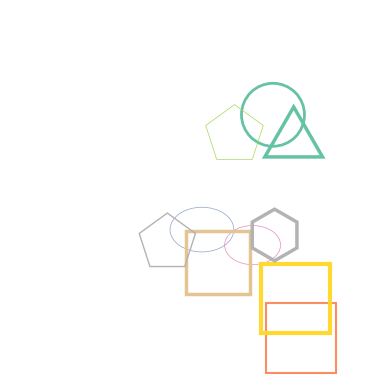[{"shape": "circle", "thickness": 2, "radius": 0.41, "center": [0.709, 0.702]}, {"shape": "triangle", "thickness": 2.5, "radius": 0.43, "center": [0.763, 0.636]}, {"shape": "square", "thickness": 1.5, "radius": 0.46, "center": [0.782, 0.122]}, {"shape": "oval", "thickness": 0.5, "radius": 0.41, "center": [0.525, 0.404]}, {"shape": "oval", "thickness": 0.5, "radius": 0.36, "center": [0.656, 0.363]}, {"shape": "pentagon", "thickness": 0.5, "radius": 0.39, "center": [0.609, 0.65]}, {"shape": "square", "thickness": 3, "radius": 0.45, "center": [0.768, 0.225]}, {"shape": "square", "thickness": 2.5, "radius": 0.41, "center": [0.566, 0.319]}, {"shape": "pentagon", "thickness": 1, "radius": 0.38, "center": [0.435, 0.37]}, {"shape": "hexagon", "thickness": 2.5, "radius": 0.33, "center": [0.713, 0.39]}]